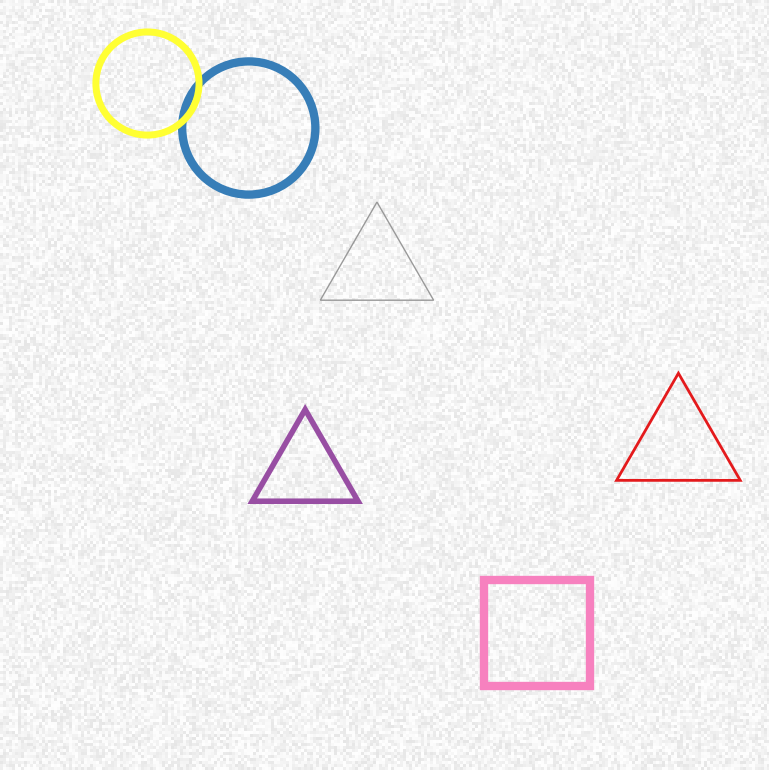[{"shape": "triangle", "thickness": 1, "radius": 0.46, "center": [0.881, 0.423]}, {"shape": "circle", "thickness": 3, "radius": 0.43, "center": [0.323, 0.834]}, {"shape": "triangle", "thickness": 2, "radius": 0.4, "center": [0.396, 0.389]}, {"shape": "circle", "thickness": 2.5, "radius": 0.33, "center": [0.192, 0.892]}, {"shape": "square", "thickness": 3, "radius": 0.34, "center": [0.698, 0.178]}, {"shape": "triangle", "thickness": 0.5, "radius": 0.42, "center": [0.49, 0.653]}]